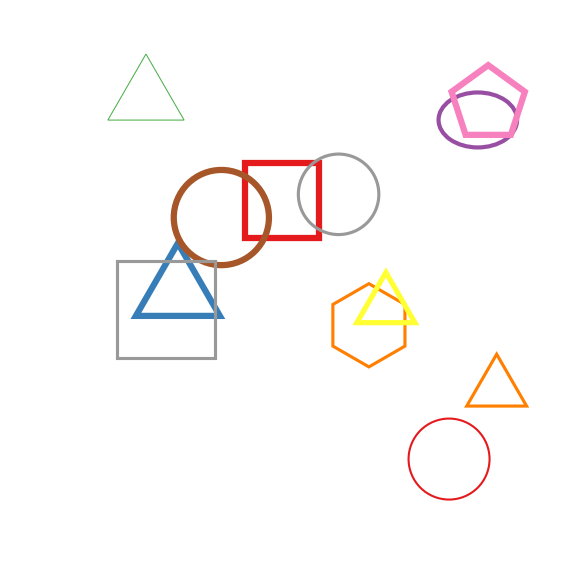[{"shape": "square", "thickness": 3, "radius": 0.32, "center": [0.488, 0.652]}, {"shape": "circle", "thickness": 1, "radius": 0.35, "center": [0.778, 0.204]}, {"shape": "triangle", "thickness": 3, "radius": 0.42, "center": [0.308, 0.494]}, {"shape": "triangle", "thickness": 0.5, "radius": 0.38, "center": [0.253, 0.829]}, {"shape": "oval", "thickness": 2, "radius": 0.34, "center": [0.827, 0.791]}, {"shape": "triangle", "thickness": 1.5, "radius": 0.3, "center": [0.86, 0.326]}, {"shape": "hexagon", "thickness": 1.5, "radius": 0.36, "center": [0.639, 0.436]}, {"shape": "triangle", "thickness": 2.5, "radius": 0.29, "center": [0.668, 0.469]}, {"shape": "circle", "thickness": 3, "radius": 0.41, "center": [0.383, 0.622]}, {"shape": "pentagon", "thickness": 3, "radius": 0.33, "center": [0.845, 0.82]}, {"shape": "square", "thickness": 1.5, "radius": 0.42, "center": [0.288, 0.463]}, {"shape": "circle", "thickness": 1.5, "radius": 0.35, "center": [0.586, 0.663]}]